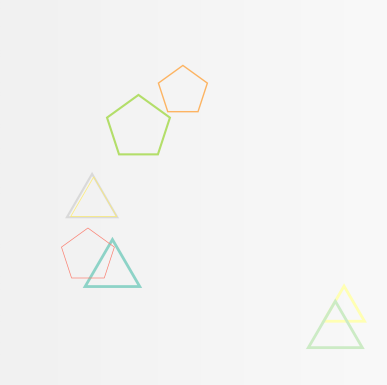[{"shape": "triangle", "thickness": 2, "radius": 0.41, "center": [0.29, 0.296]}, {"shape": "triangle", "thickness": 2, "radius": 0.3, "center": [0.888, 0.196]}, {"shape": "pentagon", "thickness": 0.5, "radius": 0.36, "center": [0.227, 0.336]}, {"shape": "pentagon", "thickness": 1, "radius": 0.33, "center": [0.472, 0.764]}, {"shape": "pentagon", "thickness": 1.5, "radius": 0.43, "center": [0.357, 0.668]}, {"shape": "triangle", "thickness": 1.5, "radius": 0.37, "center": [0.238, 0.473]}, {"shape": "triangle", "thickness": 2, "radius": 0.4, "center": [0.865, 0.137]}, {"shape": "triangle", "thickness": 0.5, "radius": 0.34, "center": [0.242, 0.472]}]